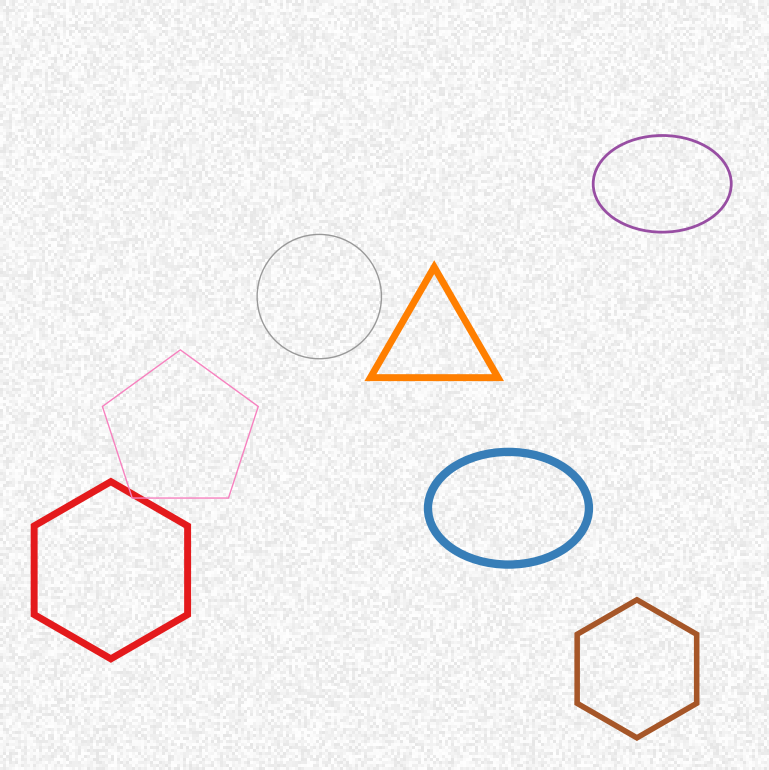[{"shape": "hexagon", "thickness": 2.5, "radius": 0.58, "center": [0.144, 0.259]}, {"shape": "oval", "thickness": 3, "radius": 0.52, "center": [0.66, 0.34]}, {"shape": "oval", "thickness": 1, "radius": 0.45, "center": [0.86, 0.761]}, {"shape": "triangle", "thickness": 2.5, "radius": 0.48, "center": [0.564, 0.557]}, {"shape": "hexagon", "thickness": 2, "radius": 0.45, "center": [0.827, 0.131]}, {"shape": "pentagon", "thickness": 0.5, "radius": 0.53, "center": [0.234, 0.439]}, {"shape": "circle", "thickness": 0.5, "radius": 0.4, "center": [0.415, 0.615]}]